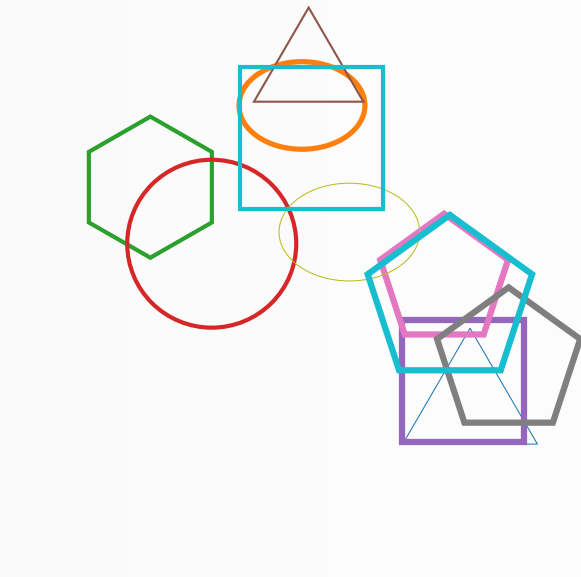[{"shape": "triangle", "thickness": 0.5, "radius": 0.67, "center": [0.809, 0.297]}, {"shape": "oval", "thickness": 2.5, "radius": 0.54, "center": [0.519, 0.817]}, {"shape": "hexagon", "thickness": 2, "radius": 0.61, "center": [0.259, 0.675]}, {"shape": "circle", "thickness": 2, "radius": 0.73, "center": [0.364, 0.577]}, {"shape": "square", "thickness": 3, "radius": 0.53, "center": [0.797, 0.339]}, {"shape": "triangle", "thickness": 1, "radius": 0.54, "center": [0.531, 0.877]}, {"shape": "pentagon", "thickness": 3, "radius": 0.58, "center": [0.764, 0.513]}, {"shape": "pentagon", "thickness": 3, "radius": 0.65, "center": [0.875, 0.372]}, {"shape": "oval", "thickness": 0.5, "radius": 0.6, "center": [0.601, 0.597]}, {"shape": "pentagon", "thickness": 3, "radius": 0.74, "center": [0.774, 0.478]}, {"shape": "square", "thickness": 2, "radius": 0.61, "center": [0.536, 0.76]}]